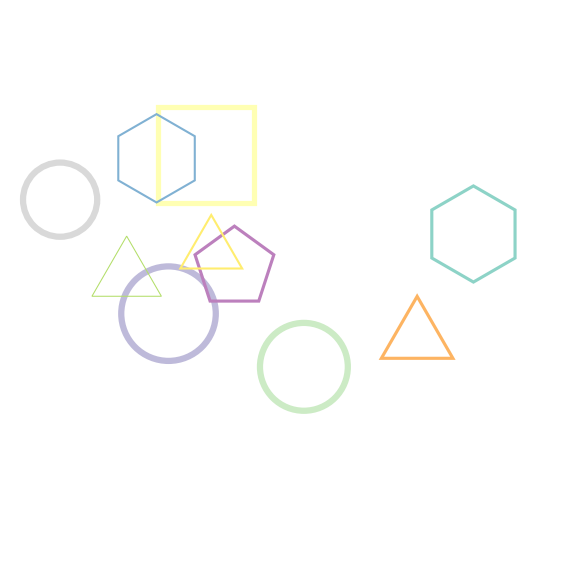[{"shape": "hexagon", "thickness": 1.5, "radius": 0.42, "center": [0.82, 0.594]}, {"shape": "square", "thickness": 2.5, "radius": 0.42, "center": [0.357, 0.73]}, {"shape": "circle", "thickness": 3, "radius": 0.41, "center": [0.292, 0.456]}, {"shape": "hexagon", "thickness": 1, "radius": 0.38, "center": [0.271, 0.725]}, {"shape": "triangle", "thickness": 1.5, "radius": 0.36, "center": [0.722, 0.414]}, {"shape": "triangle", "thickness": 0.5, "radius": 0.35, "center": [0.219, 0.521]}, {"shape": "circle", "thickness": 3, "radius": 0.32, "center": [0.104, 0.653]}, {"shape": "pentagon", "thickness": 1.5, "radius": 0.36, "center": [0.406, 0.536]}, {"shape": "circle", "thickness": 3, "radius": 0.38, "center": [0.526, 0.364]}, {"shape": "triangle", "thickness": 1, "radius": 0.31, "center": [0.366, 0.565]}]